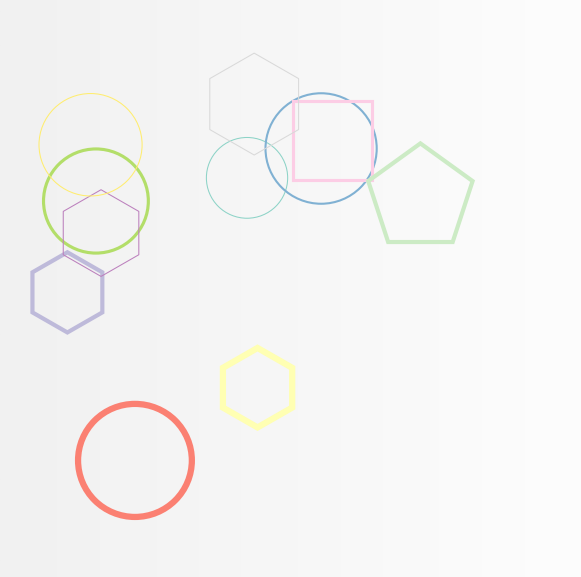[{"shape": "circle", "thickness": 0.5, "radius": 0.35, "center": [0.425, 0.691]}, {"shape": "hexagon", "thickness": 3, "radius": 0.34, "center": [0.443, 0.328]}, {"shape": "hexagon", "thickness": 2, "radius": 0.35, "center": [0.116, 0.493]}, {"shape": "circle", "thickness": 3, "radius": 0.49, "center": [0.232, 0.202]}, {"shape": "circle", "thickness": 1, "radius": 0.48, "center": [0.552, 0.742]}, {"shape": "circle", "thickness": 1.5, "radius": 0.45, "center": [0.165, 0.651]}, {"shape": "square", "thickness": 1.5, "radius": 0.34, "center": [0.572, 0.756]}, {"shape": "hexagon", "thickness": 0.5, "radius": 0.44, "center": [0.437, 0.819]}, {"shape": "hexagon", "thickness": 0.5, "radius": 0.38, "center": [0.174, 0.596]}, {"shape": "pentagon", "thickness": 2, "radius": 0.47, "center": [0.723, 0.656]}, {"shape": "circle", "thickness": 0.5, "radius": 0.44, "center": [0.156, 0.748]}]